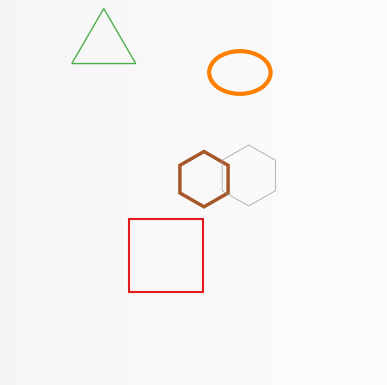[{"shape": "square", "thickness": 1.5, "radius": 0.48, "center": [0.429, 0.337]}, {"shape": "triangle", "thickness": 1, "radius": 0.48, "center": [0.268, 0.883]}, {"shape": "oval", "thickness": 3, "radius": 0.4, "center": [0.619, 0.812]}, {"shape": "hexagon", "thickness": 2.5, "radius": 0.36, "center": [0.526, 0.535]}, {"shape": "hexagon", "thickness": 0.5, "radius": 0.4, "center": [0.642, 0.544]}]